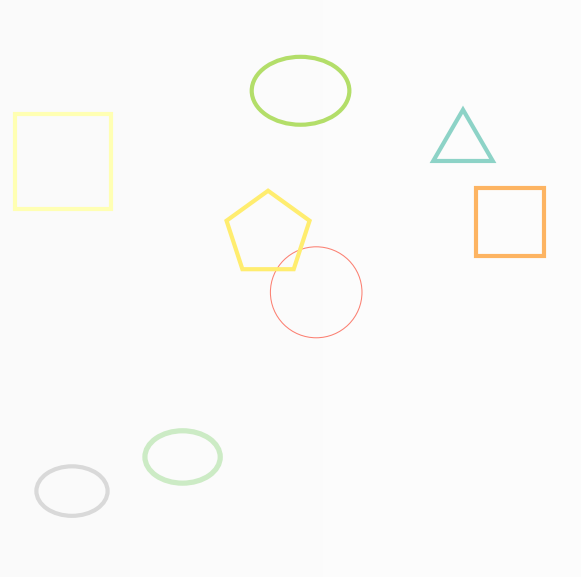[{"shape": "triangle", "thickness": 2, "radius": 0.3, "center": [0.797, 0.75]}, {"shape": "square", "thickness": 2, "radius": 0.41, "center": [0.108, 0.72]}, {"shape": "circle", "thickness": 0.5, "radius": 0.39, "center": [0.544, 0.493]}, {"shape": "square", "thickness": 2, "radius": 0.29, "center": [0.877, 0.614]}, {"shape": "oval", "thickness": 2, "radius": 0.42, "center": [0.517, 0.842]}, {"shape": "oval", "thickness": 2, "radius": 0.31, "center": [0.124, 0.149]}, {"shape": "oval", "thickness": 2.5, "radius": 0.32, "center": [0.314, 0.208]}, {"shape": "pentagon", "thickness": 2, "radius": 0.38, "center": [0.461, 0.594]}]